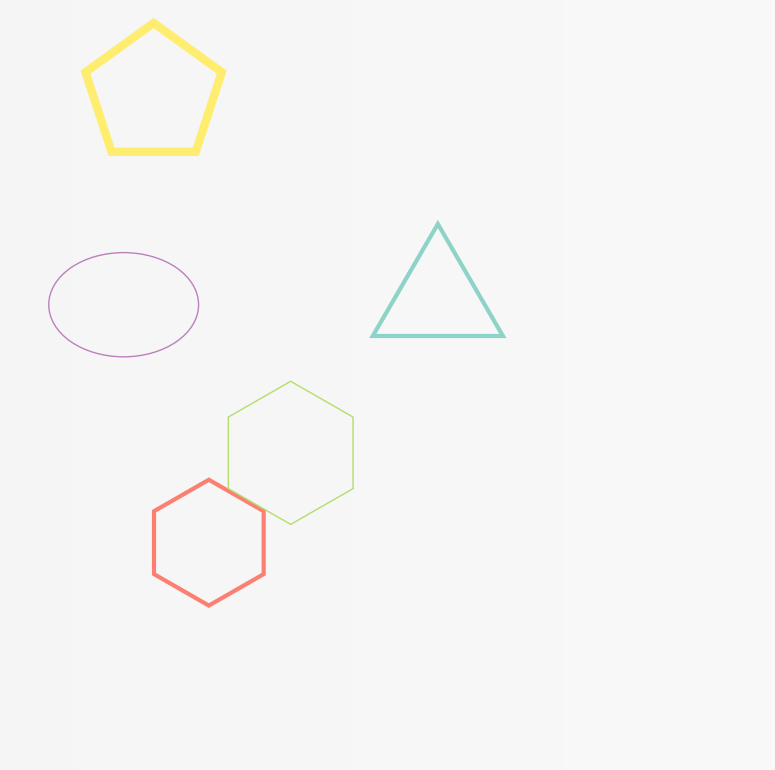[{"shape": "triangle", "thickness": 1.5, "radius": 0.48, "center": [0.565, 0.612]}, {"shape": "hexagon", "thickness": 1.5, "radius": 0.41, "center": [0.269, 0.295]}, {"shape": "hexagon", "thickness": 0.5, "radius": 0.46, "center": [0.375, 0.412]}, {"shape": "oval", "thickness": 0.5, "radius": 0.48, "center": [0.16, 0.604]}, {"shape": "pentagon", "thickness": 3, "radius": 0.46, "center": [0.198, 0.878]}]